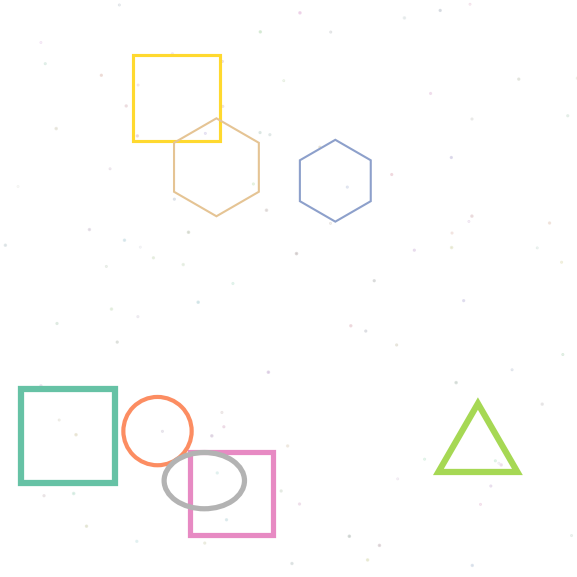[{"shape": "square", "thickness": 3, "radius": 0.41, "center": [0.118, 0.244]}, {"shape": "circle", "thickness": 2, "radius": 0.3, "center": [0.273, 0.253]}, {"shape": "hexagon", "thickness": 1, "radius": 0.35, "center": [0.581, 0.686]}, {"shape": "square", "thickness": 2.5, "radius": 0.36, "center": [0.4, 0.144]}, {"shape": "triangle", "thickness": 3, "radius": 0.39, "center": [0.828, 0.221]}, {"shape": "square", "thickness": 1.5, "radius": 0.38, "center": [0.305, 0.83]}, {"shape": "hexagon", "thickness": 1, "radius": 0.42, "center": [0.375, 0.709]}, {"shape": "oval", "thickness": 2.5, "radius": 0.35, "center": [0.354, 0.167]}]